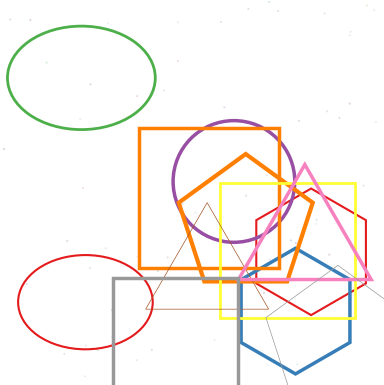[{"shape": "oval", "thickness": 1.5, "radius": 0.87, "center": [0.222, 0.215]}, {"shape": "hexagon", "thickness": 1.5, "radius": 0.82, "center": [0.808, 0.346]}, {"shape": "hexagon", "thickness": 2.5, "radius": 0.82, "center": [0.768, 0.192]}, {"shape": "oval", "thickness": 2, "radius": 0.96, "center": [0.211, 0.798]}, {"shape": "circle", "thickness": 2.5, "radius": 0.79, "center": [0.608, 0.529]}, {"shape": "square", "thickness": 2.5, "radius": 0.91, "center": [0.542, 0.486]}, {"shape": "pentagon", "thickness": 3, "radius": 0.92, "center": [0.638, 0.417]}, {"shape": "square", "thickness": 2, "radius": 0.88, "center": [0.747, 0.349]}, {"shape": "triangle", "thickness": 0.5, "radius": 0.92, "center": [0.538, 0.289]}, {"shape": "triangle", "thickness": 2.5, "radius": 1.0, "center": [0.792, 0.373]}, {"shape": "pentagon", "thickness": 0.5, "radius": 0.98, "center": [0.878, 0.114]}, {"shape": "square", "thickness": 2.5, "radius": 0.81, "center": [0.456, 0.117]}]